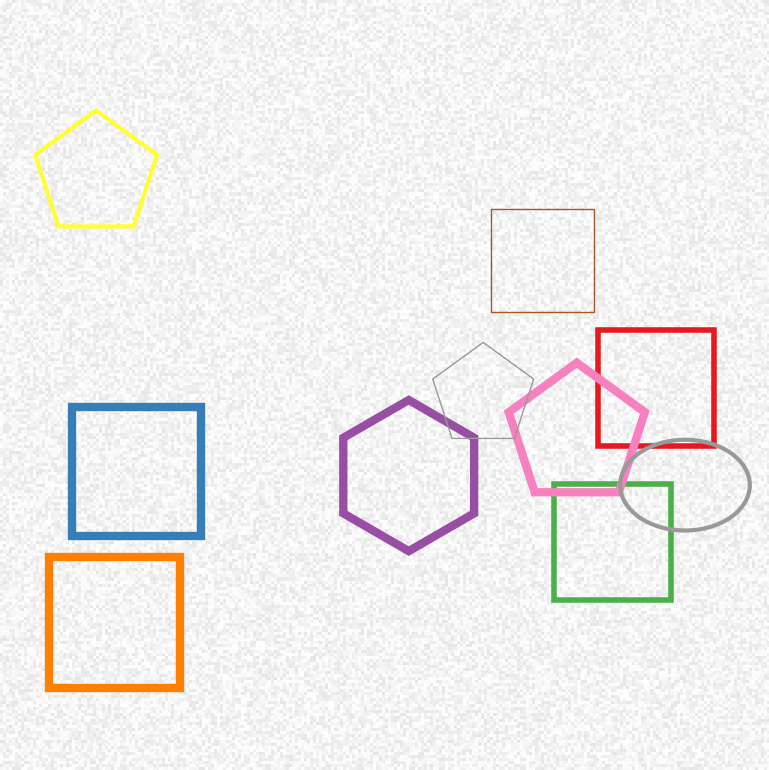[{"shape": "square", "thickness": 2, "radius": 0.38, "center": [0.852, 0.496]}, {"shape": "square", "thickness": 3, "radius": 0.42, "center": [0.177, 0.388]}, {"shape": "square", "thickness": 2, "radius": 0.38, "center": [0.796, 0.296]}, {"shape": "hexagon", "thickness": 3, "radius": 0.49, "center": [0.531, 0.382]}, {"shape": "square", "thickness": 3, "radius": 0.42, "center": [0.149, 0.191]}, {"shape": "pentagon", "thickness": 1.5, "radius": 0.42, "center": [0.125, 0.773]}, {"shape": "square", "thickness": 0.5, "radius": 0.33, "center": [0.704, 0.662]}, {"shape": "pentagon", "thickness": 3, "radius": 0.46, "center": [0.749, 0.436]}, {"shape": "oval", "thickness": 1.5, "radius": 0.42, "center": [0.89, 0.37]}, {"shape": "pentagon", "thickness": 0.5, "radius": 0.34, "center": [0.628, 0.486]}]